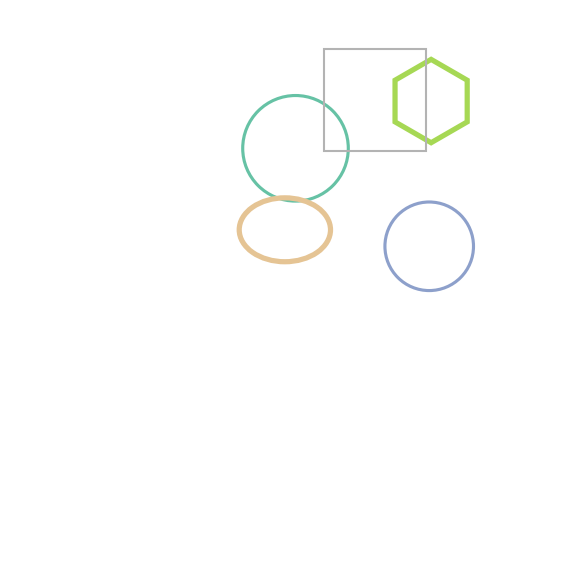[{"shape": "circle", "thickness": 1.5, "radius": 0.46, "center": [0.512, 0.742]}, {"shape": "circle", "thickness": 1.5, "radius": 0.38, "center": [0.743, 0.573]}, {"shape": "hexagon", "thickness": 2.5, "radius": 0.36, "center": [0.747, 0.824]}, {"shape": "oval", "thickness": 2.5, "radius": 0.4, "center": [0.493, 0.601]}, {"shape": "square", "thickness": 1, "radius": 0.44, "center": [0.649, 0.826]}]